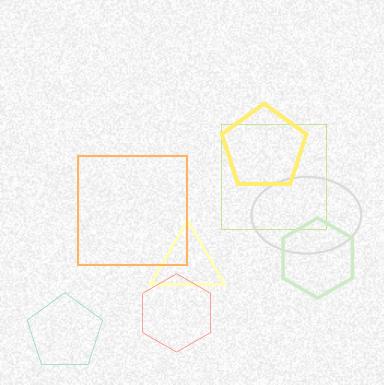[{"shape": "pentagon", "thickness": 0.5, "radius": 0.52, "center": [0.168, 0.137]}, {"shape": "triangle", "thickness": 2, "radius": 0.56, "center": [0.487, 0.317]}, {"shape": "hexagon", "thickness": 0.5, "radius": 0.51, "center": [0.459, 0.187]}, {"shape": "square", "thickness": 1.5, "radius": 0.71, "center": [0.344, 0.453]}, {"shape": "square", "thickness": 0.5, "radius": 0.68, "center": [0.71, 0.542]}, {"shape": "oval", "thickness": 1.5, "radius": 0.71, "center": [0.796, 0.441]}, {"shape": "hexagon", "thickness": 2.5, "radius": 0.52, "center": [0.825, 0.33]}, {"shape": "pentagon", "thickness": 3, "radius": 0.58, "center": [0.686, 0.616]}]